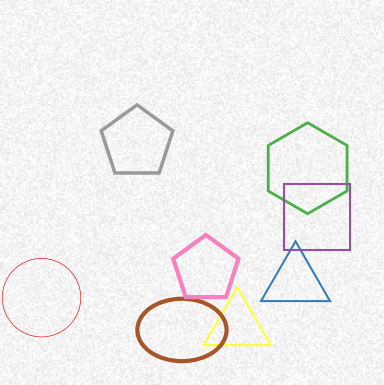[{"shape": "circle", "thickness": 0.5, "radius": 0.51, "center": [0.108, 0.227]}, {"shape": "triangle", "thickness": 1.5, "radius": 0.52, "center": [0.768, 0.27]}, {"shape": "hexagon", "thickness": 2, "radius": 0.59, "center": [0.799, 0.563]}, {"shape": "square", "thickness": 1.5, "radius": 0.43, "center": [0.823, 0.435]}, {"shape": "triangle", "thickness": 1.5, "radius": 0.5, "center": [0.616, 0.154]}, {"shape": "oval", "thickness": 3, "radius": 0.58, "center": [0.473, 0.143]}, {"shape": "pentagon", "thickness": 3, "radius": 0.45, "center": [0.535, 0.301]}, {"shape": "pentagon", "thickness": 2.5, "radius": 0.49, "center": [0.356, 0.63]}]